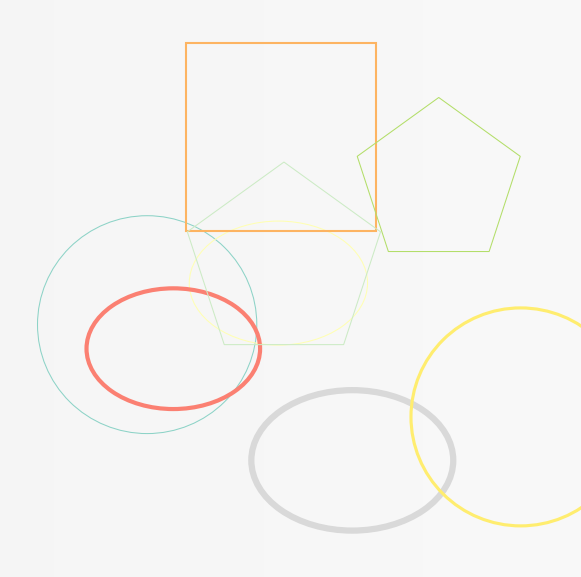[{"shape": "circle", "thickness": 0.5, "radius": 0.94, "center": [0.253, 0.437]}, {"shape": "oval", "thickness": 0.5, "radius": 0.77, "center": [0.479, 0.509]}, {"shape": "oval", "thickness": 2, "radius": 0.75, "center": [0.298, 0.395]}, {"shape": "square", "thickness": 1, "radius": 0.82, "center": [0.483, 0.762]}, {"shape": "pentagon", "thickness": 0.5, "radius": 0.74, "center": [0.755, 0.683]}, {"shape": "oval", "thickness": 3, "radius": 0.87, "center": [0.606, 0.202]}, {"shape": "pentagon", "thickness": 0.5, "radius": 0.87, "center": [0.488, 0.544]}, {"shape": "circle", "thickness": 1.5, "radius": 0.94, "center": [0.896, 0.277]}]